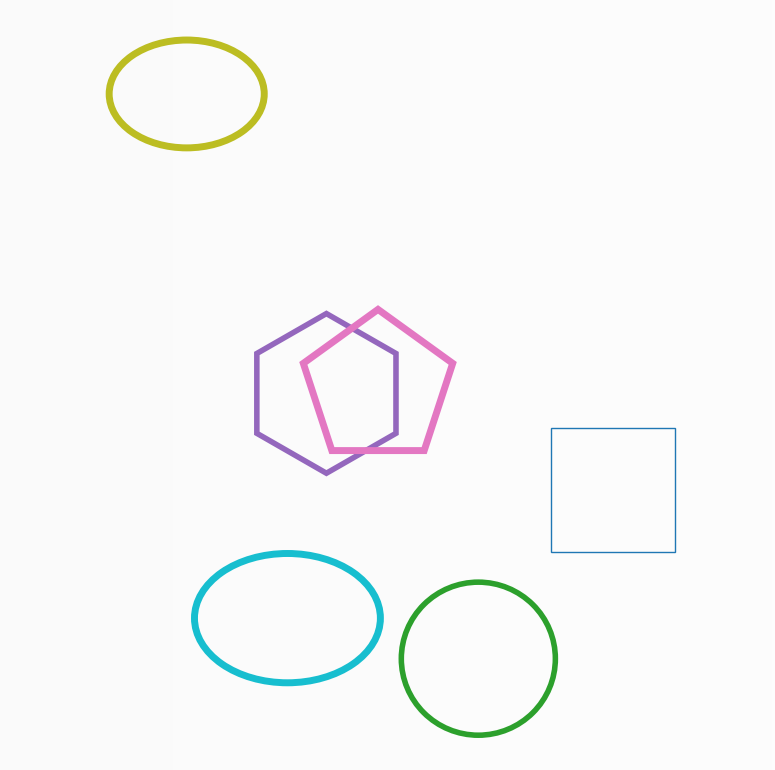[{"shape": "square", "thickness": 0.5, "radius": 0.4, "center": [0.791, 0.364]}, {"shape": "circle", "thickness": 2, "radius": 0.5, "center": [0.617, 0.145]}, {"shape": "hexagon", "thickness": 2, "radius": 0.52, "center": [0.421, 0.489]}, {"shape": "pentagon", "thickness": 2.5, "radius": 0.51, "center": [0.488, 0.497]}, {"shape": "oval", "thickness": 2.5, "radius": 0.5, "center": [0.241, 0.878]}, {"shape": "oval", "thickness": 2.5, "radius": 0.6, "center": [0.371, 0.197]}]